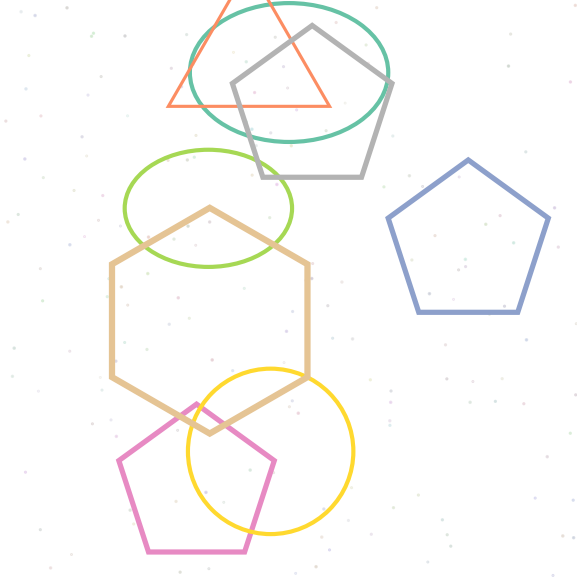[{"shape": "oval", "thickness": 2, "radius": 0.86, "center": [0.501, 0.874]}, {"shape": "triangle", "thickness": 1.5, "radius": 0.81, "center": [0.431, 0.896]}, {"shape": "pentagon", "thickness": 2.5, "radius": 0.73, "center": [0.811, 0.576]}, {"shape": "pentagon", "thickness": 2.5, "radius": 0.71, "center": [0.34, 0.158]}, {"shape": "oval", "thickness": 2, "radius": 0.72, "center": [0.361, 0.638]}, {"shape": "circle", "thickness": 2, "radius": 0.72, "center": [0.469, 0.218]}, {"shape": "hexagon", "thickness": 3, "radius": 0.98, "center": [0.363, 0.444]}, {"shape": "pentagon", "thickness": 2.5, "radius": 0.73, "center": [0.541, 0.81]}]